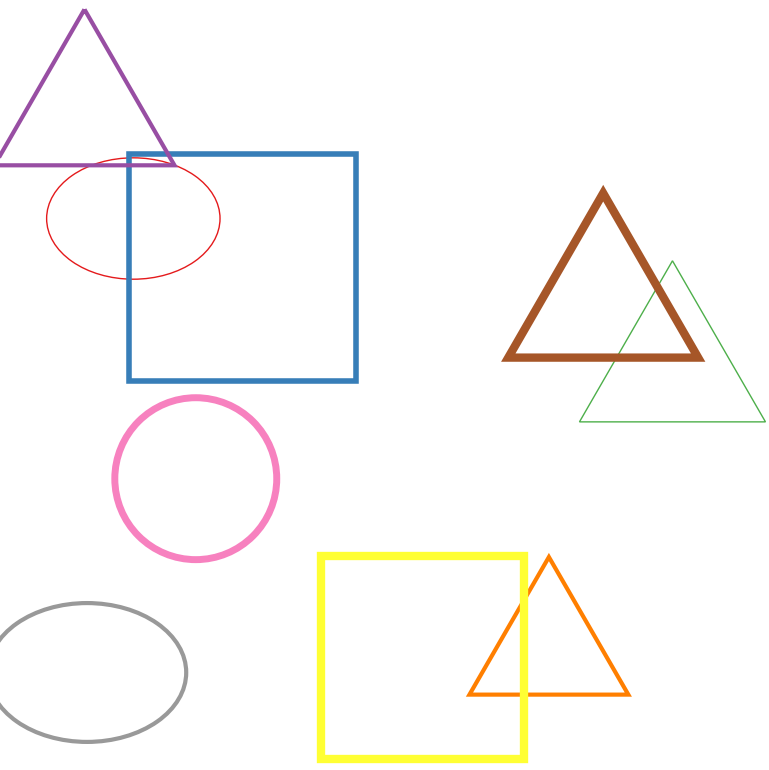[{"shape": "oval", "thickness": 0.5, "radius": 0.56, "center": [0.173, 0.716]}, {"shape": "square", "thickness": 2, "radius": 0.74, "center": [0.316, 0.652]}, {"shape": "triangle", "thickness": 0.5, "radius": 0.7, "center": [0.873, 0.522]}, {"shape": "triangle", "thickness": 1.5, "radius": 0.67, "center": [0.11, 0.853]}, {"shape": "triangle", "thickness": 1.5, "radius": 0.6, "center": [0.713, 0.157]}, {"shape": "square", "thickness": 3, "radius": 0.66, "center": [0.548, 0.146]}, {"shape": "triangle", "thickness": 3, "radius": 0.71, "center": [0.783, 0.607]}, {"shape": "circle", "thickness": 2.5, "radius": 0.53, "center": [0.254, 0.378]}, {"shape": "oval", "thickness": 1.5, "radius": 0.64, "center": [0.113, 0.127]}]